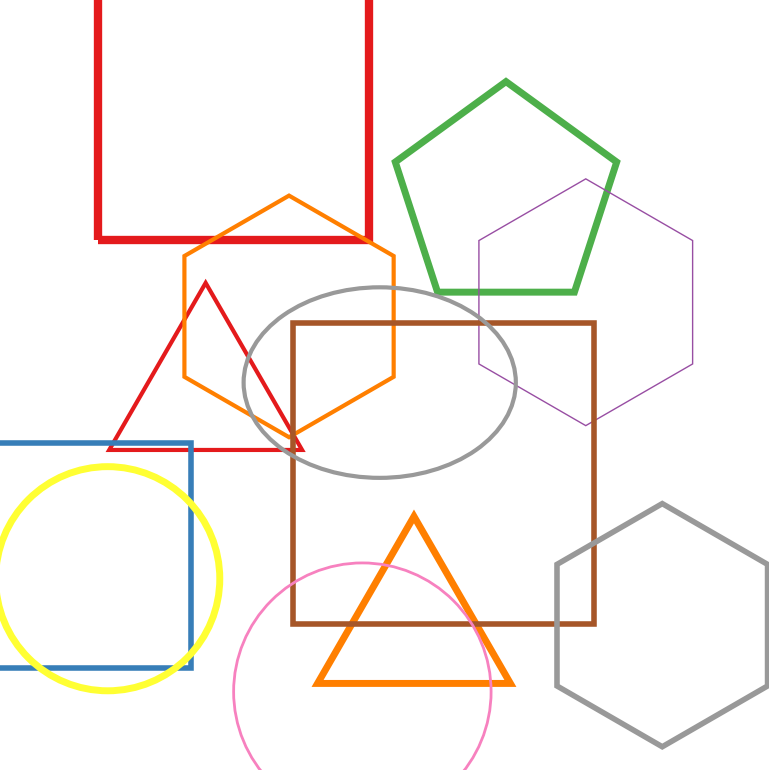[{"shape": "square", "thickness": 3, "radius": 0.88, "center": [0.304, 0.864]}, {"shape": "triangle", "thickness": 1.5, "radius": 0.72, "center": [0.267, 0.488]}, {"shape": "square", "thickness": 2, "radius": 0.73, "center": [0.102, 0.279]}, {"shape": "pentagon", "thickness": 2.5, "radius": 0.76, "center": [0.657, 0.743]}, {"shape": "hexagon", "thickness": 0.5, "radius": 0.8, "center": [0.761, 0.607]}, {"shape": "hexagon", "thickness": 1.5, "radius": 0.78, "center": [0.375, 0.589]}, {"shape": "triangle", "thickness": 2.5, "radius": 0.72, "center": [0.538, 0.185]}, {"shape": "circle", "thickness": 2.5, "radius": 0.73, "center": [0.14, 0.248]}, {"shape": "square", "thickness": 2, "radius": 0.98, "center": [0.576, 0.385]}, {"shape": "circle", "thickness": 1, "radius": 0.84, "center": [0.471, 0.102]}, {"shape": "hexagon", "thickness": 2, "radius": 0.79, "center": [0.86, 0.188]}, {"shape": "oval", "thickness": 1.5, "radius": 0.88, "center": [0.493, 0.503]}]